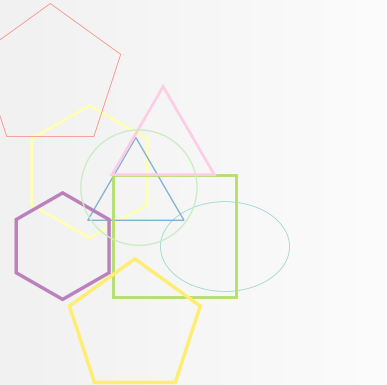[{"shape": "oval", "thickness": 0.5, "radius": 0.83, "center": [0.581, 0.36]}, {"shape": "hexagon", "thickness": 2, "radius": 0.86, "center": [0.231, 0.554]}, {"shape": "pentagon", "thickness": 0.5, "radius": 0.96, "center": [0.13, 0.8]}, {"shape": "triangle", "thickness": 1, "radius": 0.72, "center": [0.351, 0.499]}, {"shape": "square", "thickness": 2, "radius": 0.79, "center": [0.451, 0.387]}, {"shape": "triangle", "thickness": 2, "radius": 0.76, "center": [0.421, 0.623]}, {"shape": "hexagon", "thickness": 2.5, "radius": 0.69, "center": [0.162, 0.361]}, {"shape": "circle", "thickness": 1, "radius": 0.75, "center": [0.359, 0.513]}, {"shape": "pentagon", "thickness": 2.5, "radius": 0.89, "center": [0.348, 0.15]}]